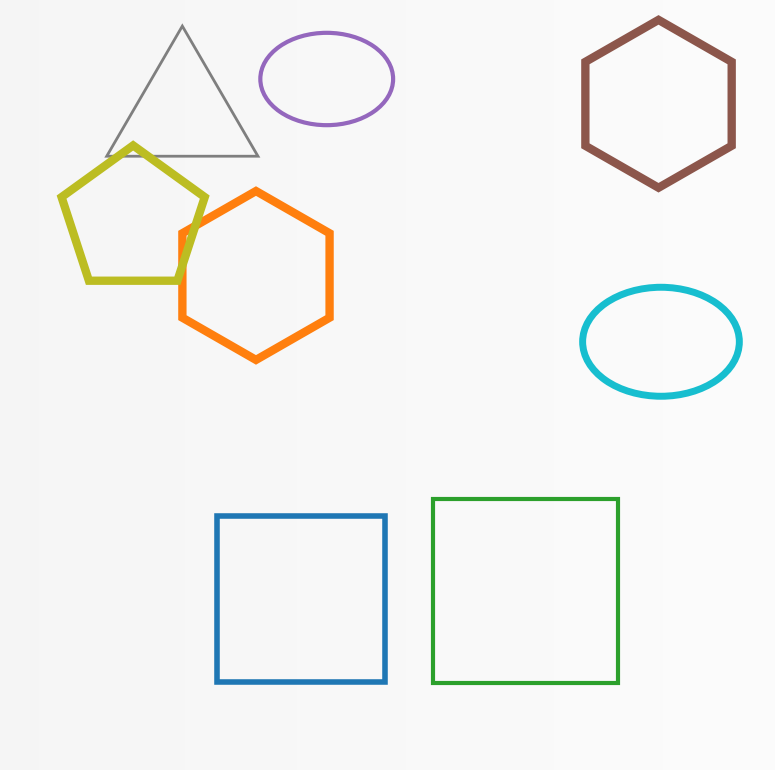[{"shape": "square", "thickness": 2, "radius": 0.54, "center": [0.388, 0.222]}, {"shape": "hexagon", "thickness": 3, "radius": 0.55, "center": [0.33, 0.642]}, {"shape": "square", "thickness": 1.5, "radius": 0.6, "center": [0.678, 0.233]}, {"shape": "oval", "thickness": 1.5, "radius": 0.43, "center": [0.422, 0.897]}, {"shape": "hexagon", "thickness": 3, "radius": 0.54, "center": [0.85, 0.865]}, {"shape": "triangle", "thickness": 1, "radius": 0.56, "center": [0.235, 0.853]}, {"shape": "pentagon", "thickness": 3, "radius": 0.49, "center": [0.172, 0.714]}, {"shape": "oval", "thickness": 2.5, "radius": 0.51, "center": [0.853, 0.556]}]